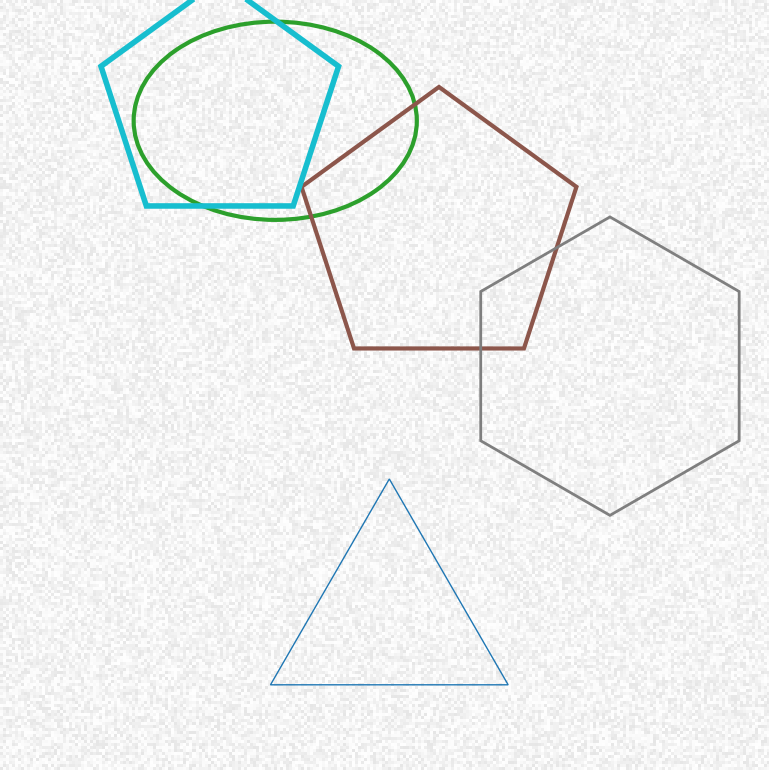[{"shape": "triangle", "thickness": 0.5, "radius": 0.89, "center": [0.506, 0.2]}, {"shape": "oval", "thickness": 1.5, "radius": 0.92, "center": [0.357, 0.843]}, {"shape": "pentagon", "thickness": 1.5, "radius": 0.94, "center": [0.57, 0.699]}, {"shape": "hexagon", "thickness": 1, "radius": 0.97, "center": [0.792, 0.524]}, {"shape": "pentagon", "thickness": 2, "radius": 0.81, "center": [0.285, 0.864]}]